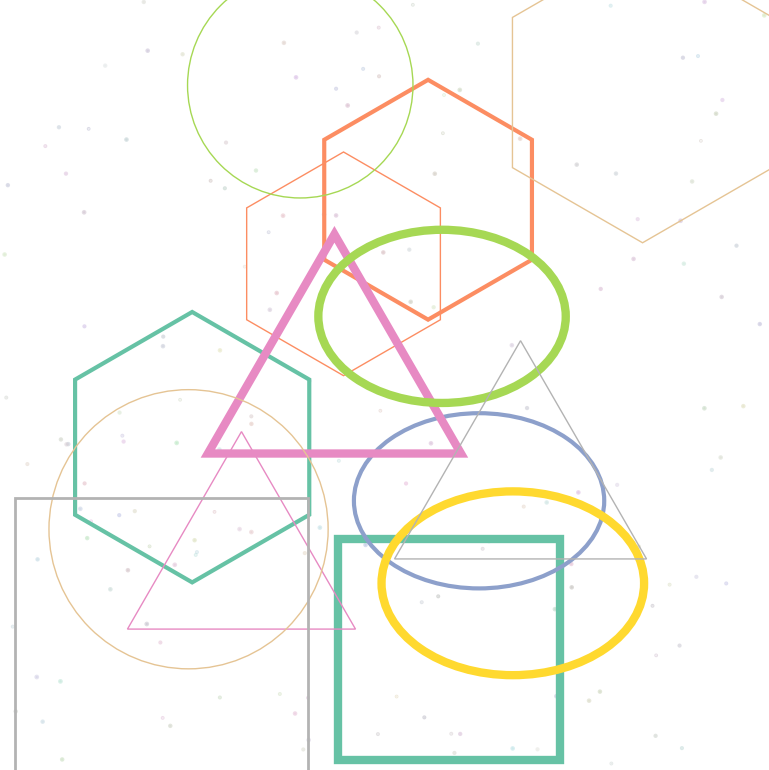[{"shape": "hexagon", "thickness": 1.5, "radius": 0.88, "center": [0.25, 0.419]}, {"shape": "square", "thickness": 3, "radius": 0.72, "center": [0.583, 0.156]}, {"shape": "hexagon", "thickness": 0.5, "radius": 0.73, "center": [0.446, 0.657]}, {"shape": "hexagon", "thickness": 1.5, "radius": 0.78, "center": [0.556, 0.741]}, {"shape": "oval", "thickness": 1.5, "radius": 0.81, "center": [0.622, 0.35]}, {"shape": "triangle", "thickness": 0.5, "radius": 0.85, "center": [0.314, 0.268]}, {"shape": "triangle", "thickness": 3, "radius": 0.95, "center": [0.434, 0.506]}, {"shape": "oval", "thickness": 3, "radius": 0.8, "center": [0.574, 0.589]}, {"shape": "circle", "thickness": 0.5, "radius": 0.73, "center": [0.39, 0.889]}, {"shape": "oval", "thickness": 3, "radius": 0.85, "center": [0.666, 0.243]}, {"shape": "hexagon", "thickness": 0.5, "radius": 0.98, "center": [0.834, 0.88]}, {"shape": "circle", "thickness": 0.5, "radius": 0.91, "center": [0.245, 0.313]}, {"shape": "triangle", "thickness": 0.5, "radius": 0.94, "center": [0.676, 0.369]}, {"shape": "square", "thickness": 1, "radius": 0.95, "center": [0.21, 0.163]}]